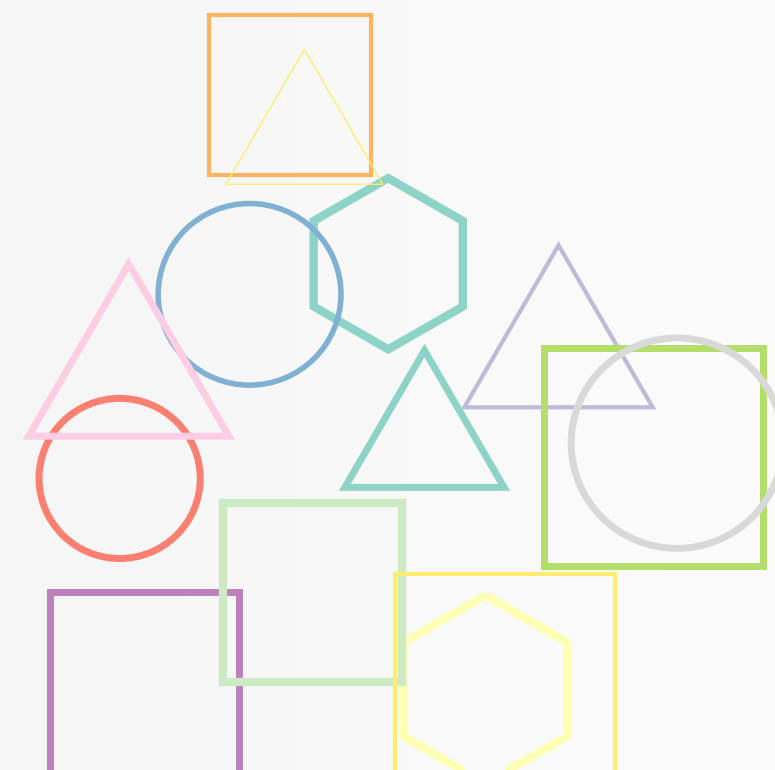[{"shape": "hexagon", "thickness": 3, "radius": 0.56, "center": [0.501, 0.658]}, {"shape": "triangle", "thickness": 2.5, "radius": 0.59, "center": [0.548, 0.426]}, {"shape": "hexagon", "thickness": 3, "radius": 0.61, "center": [0.626, 0.105]}, {"shape": "triangle", "thickness": 1.5, "radius": 0.7, "center": [0.721, 0.541]}, {"shape": "circle", "thickness": 2.5, "radius": 0.52, "center": [0.154, 0.379]}, {"shape": "circle", "thickness": 2, "radius": 0.59, "center": [0.322, 0.618]}, {"shape": "square", "thickness": 1.5, "radius": 0.52, "center": [0.374, 0.877]}, {"shape": "square", "thickness": 2.5, "radius": 0.71, "center": [0.843, 0.407]}, {"shape": "triangle", "thickness": 2.5, "radius": 0.75, "center": [0.166, 0.508]}, {"shape": "circle", "thickness": 2.5, "radius": 0.68, "center": [0.874, 0.424]}, {"shape": "square", "thickness": 2.5, "radius": 0.61, "center": [0.186, 0.109]}, {"shape": "square", "thickness": 3, "radius": 0.58, "center": [0.403, 0.23]}, {"shape": "square", "thickness": 1.5, "radius": 0.71, "center": [0.651, 0.112]}, {"shape": "triangle", "thickness": 0.5, "radius": 0.58, "center": [0.393, 0.819]}]